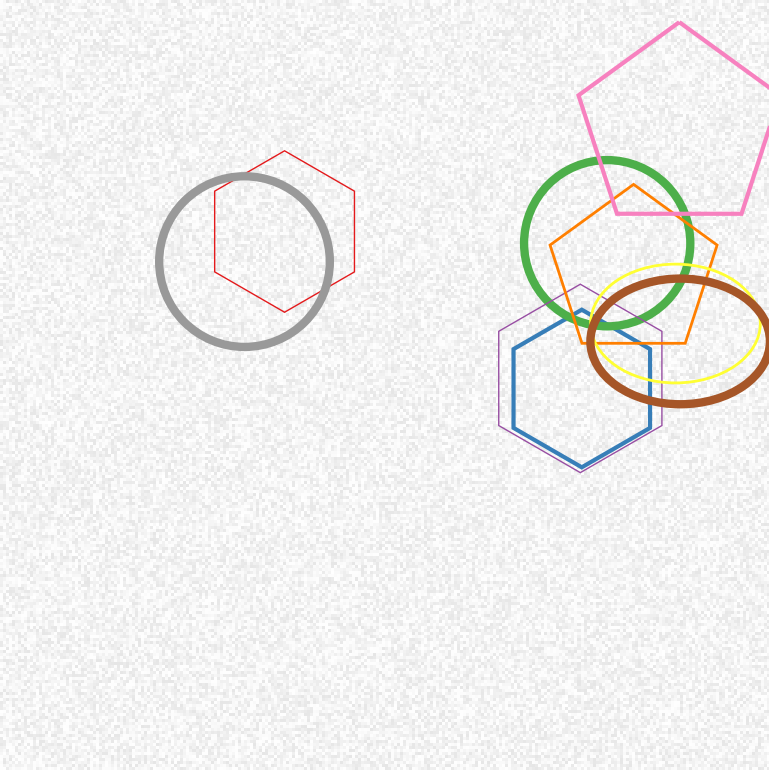[{"shape": "hexagon", "thickness": 0.5, "radius": 0.52, "center": [0.37, 0.699]}, {"shape": "hexagon", "thickness": 1.5, "radius": 0.51, "center": [0.756, 0.495]}, {"shape": "circle", "thickness": 3, "radius": 0.54, "center": [0.789, 0.684]}, {"shape": "hexagon", "thickness": 0.5, "radius": 0.61, "center": [0.754, 0.509]}, {"shape": "pentagon", "thickness": 1, "radius": 0.57, "center": [0.823, 0.646]}, {"shape": "oval", "thickness": 1, "radius": 0.55, "center": [0.877, 0.58]}, {"shape": "oval", "thickness": 3, "radius": 0.58, "center": [0.883, 0.557]}, {"shape": "pentagon", "thickness": 1.5, "radius": 0.69, "center": [0.882, 0.834]}, {"shape": "circle", "thickness": 3, "radius": 0.55, "center": [0.318, 0.66]}]